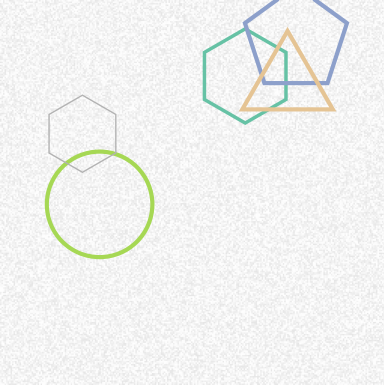[{"shape": "hexagon", "thickness": 2.5, "radius": 0.61, "center": [0.637, 0.803]}, {"shape": "pentagon", "thickness": 3, "radius": 0.7, "center": [0.769, 0.897]}, {"shape": "circle", "thickness": 3, "radius": 0.69, "center": [0.259, 0.469]}, {"shape": "triangle", "thickness": 3, "radius": 0.68, "center": [0.747, 0.784]}, {"shape": "hexagon", "thickness": 1, "radius": 0.5, "center": [0.214, 0.653]}]